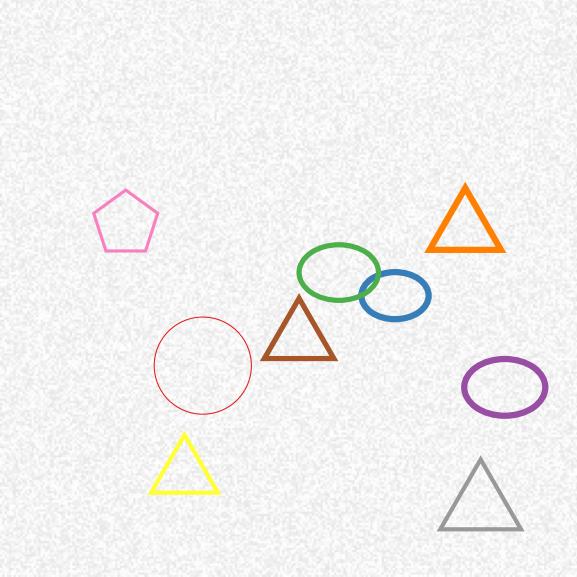[{"shape": "circle", "thickness": 0.5, "radius": 0.42, "center": [0.351, 0.366]}, {"shape": "oval", "thickness": 3, "radius": 0.29, "center": [0.684, 0.487]}, {"shape": "oval", "thickness": 2.5, "radius": 0.34, "center": [0.587, 0.527]}, {"shape": "oval", "thickness": 3, "radius": 0.35, "center": [0.874, 0.328]}, {"shape": "triangle", "thickness": 3, "radius": 0.36, "center": [0.806, 0.602]}, {"shape": "triangle", "thickness": 2, "radius": 0.33, "center": [0.319, 0.179]}, {"shape": "triangle", "thickness": 2.5, "radius": 0.35, "center": [0.518, 0.413]}, {"shape": "pentagon", "thickness": 1.5, "radius": 0.29, "center": [0.218, 0.612]}, {"shape": "triangle", "thickness": 2, "radius": 0.4, "center": [0.832, 0.123]}]